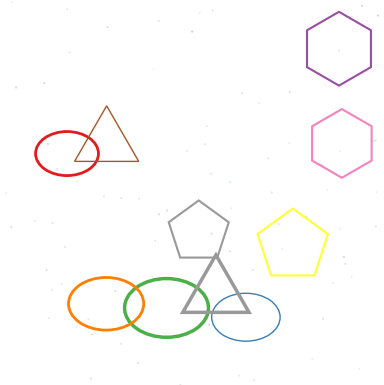[{"shape": "oval", "thickness": 2, "radius": 0.41, "center": [0.174, 0.601]}, {"shape": "oval", "thickness": 1, "radius": 0.44, "center": [0.639, 0.176]}, {"shape": "oval", "thickness": 2.5, "radius": 0.54, "center": [0.433, 0.2]}, {"shape": "hexagon", "thickness": 1.5, "radius": 0.48, "center": [0.88, 0.873]}, {"shape": "oval", "thickness": 2, "radius": 0.49, "center": [0.276, 0.211]}, {"shape": "pentagon", "thickness": 1.5, "radius": 0.48, "center": [0.76, 0.362]}, {"shape": "triangle", "thickness": 1, "radius": 0.48, "center": [0.277, 0.629]}, {"shape": "hexagon", "thickness": 1.5, "radius": 0.45, "center": [0.888, 0.627]}, {"shape": "triangle", "thickness": 2.5, "radius": 0.5, "center": [0.561, 0.238]}, {"shape": "pentagon", "thickness": 1.5, "radius": 0.41, "center": [0.516, 0.397]}]